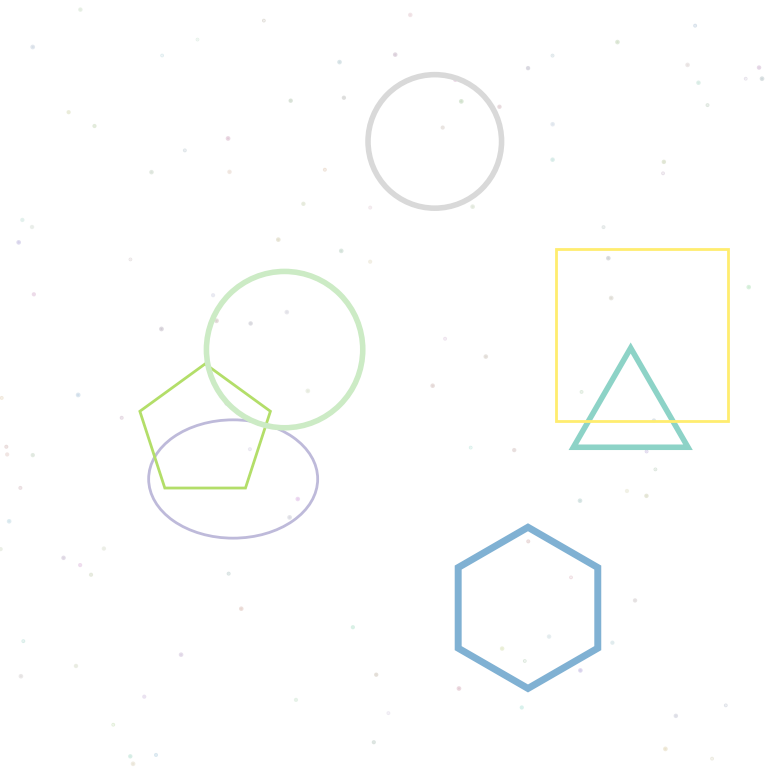[{"shape": "triangle", "thickness": 2, "radius": 0.43, "center": [0.819, 0.462]}, {"shape": "oval", "thickness": 1, "radius": 0.55, "center": [0.303, 0.378]}, {"shape": "hexagon", "thickness": 2.5, "radius": 0.52, "center": [0.686, 0.211]}, {"shape": "pentagon", "thickness": 1, "radius": 0.45, "center": [0.266, 0.438]}, {"shape": "circle", "thickness": 2, "radius": 0.43, "center": [0.565, 0.816]}, {"shape": "circle", "thickness": 2, "radius": 0.51, "center": [0.37, 0.546]}, {"shape": "square", "thickness": 1, "radius": 0.56, "center": [0.834, 0.565]}]